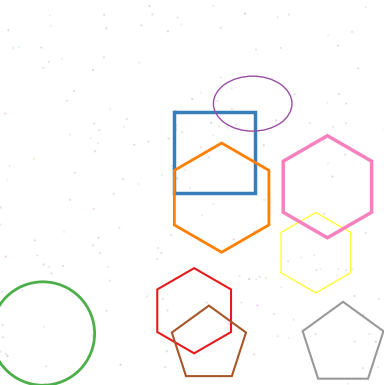[{"shape": "hexagon", "thickness": 1.5, "radius": 0.55, "center": [0.504, 0.193]}, {"shape": "square", "thickness": 2.5, "radius": 0.53, "center": [0.556, 0.603]}, {"shape": "circle", "thickness": 2, "radius": 0.67, "center": [0.111, 0.134]}, {"shape": "oval", "thickness": 1, "radius": 0.51, "center": [0.656, 0.731]}, {"shape": "hexagon", "thickness": 2, "radius": 0.71, "center": [0.576, 0.487]}, {"shape": "hexagon", "thickness": 1, "radius": 0.52, "center": [0.82, 0.344]}, {"shape": "pentagon", "thickness": 1.5, "radius": 0.51, "center": [0.543, 0.105]}, {"shape": "hexagon", "thickness": 2.5, "radius": 0.66, "center": [0.85, 0.515]}, {"shape": "pentagon", "thickness": 1.5, "radius": 0.55, "center": [0.891, 0.106]}]